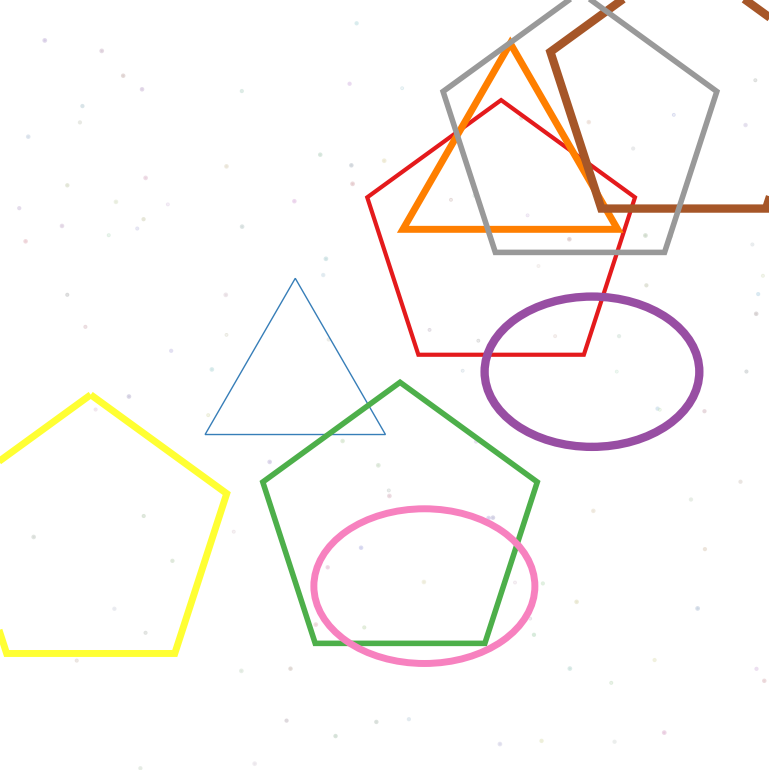[{"shape": "pentagon", "thickness": 1.5, "radius": 0.91, "center": [0.651, 0.687]}, {"shape": "triangle", "thickness": 0.5, "radius": 0.68, "center": [0.383, 0.503]}, {"shape": "pentagon", "thickness": 2, "radius": 0.94, "center": [0.52, 0.316]}, {"shape": "oval", "thickness": 3, "radius": 0.7, "center": [0.769, 0.517]}, {"shape": "triangle", "thickness": 2.5, "radius": 0.8, "center": [0.663, 0.783]}, {"shape": "pentagon", "thickness": 2.5, "radius": 0.93, "center": [0.118, 0.302]}, {"shape": "pentagon", "thickness": 3, "radius": 0.91, "center": [0.888, 0.876]}, {"shape": "oval", "thickness": 2.5, "radius": 0.72, "center": [0.551, 0.239]}, {"shape": "pentagon", "thickness": 2, "radius": 0.93, "center": [0.753, 0.823]}]